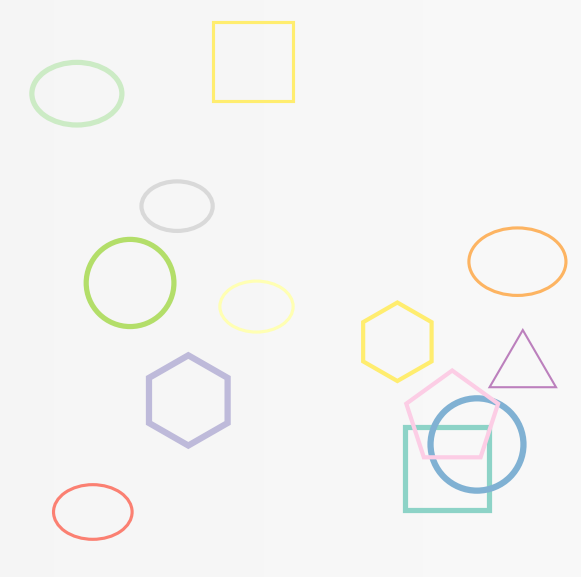[{"shape": "square", "thickness": 2.5, "radius": 0.36, "center": [0.769, 0.188]}, {"shape": "oval", "thickness": 1.5, "radius": 0.32, "center": [0.441, 0.468]}, {"shape": "hexagon", "thickness": 3, "radius": 0.39, "center": [0.324, 0.306]}, {"shape": "oval", "thickness": 1.5, "radius": 0.34, "center": [0.16, 0.113]}, {"shape": "circle", "thickness": 3, "radius": 0.4, "center": [0.821, 0.229]}, {"shape": "oval", "thickness": 1.5, "radius": 0.42, "center": [0.89, 0.546]}, {"shape": "circle", "thickness": 2.5, "radius": 0.38, "center": [0.224, 0.509]}, {"shape": "pentagon", "thickness": 2, "radius": 0.42, "center": [0.778, 0.274]}, {"shape": "oval", "thickness": 2, "radius": 0.31, "center": [0.305, 0.642]}, {"shape": "triangle", "thickness": 1, "radius": 0.33, "center": [0.899, 0.362]}, {"shape": "oval", "thickness": 2.5, "radius": 0.39, "center": [0.132, 0.837]}, {"shape": "hexagon", "thickness": 2, "radius": 0.34, "center": [0.684, 0.407]}, {"shape": "square", "thickness": 1.5, "radius": 0.34, "center": [0.435, 0.893]}]